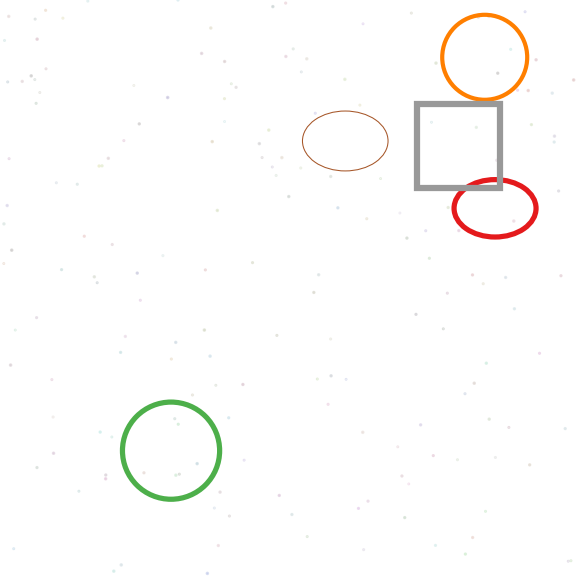[{"shape": "oval", "thickness": 2.5, "radius": 0.35, "center": [0.857, 0.638]}, {"shape": "circle", "thickness": 2.5, "radius": 0.42, "center": [0.296, 0.219]}, {"shape": "circle", "thickness": 2, "radius": 0.37, "center": [0.839, 0.9]}, {"shape": "oval", "thickness": 0.5, "radius": 0.37, "center": [0.598, 0.755]}, {"shape": "square", "thickness": 3, "radius": 0.36, "center": [0.794, 0.746]}]